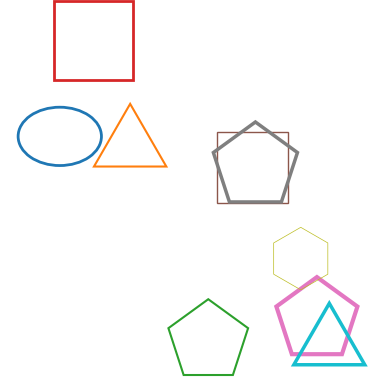[{"shape": "oval", "thickness": 2, "radius": 0.54, "center": [0.155, 0.646]}, {"shape": "triangle", "thickness": 1.5, "radius": 0.54, "center": [0.338, 0.622]}, {"shape": "pentagon", "thickness": 1.5, "radius": 0.54, "center": [0.541, 0.114]}, {"shape": "square", "thickness": 2, "radius": 0.51, "center": [0.242, 0.895]}, {"shape": "square", "thickness": 1, "radius": 0.46, "center": [0.657, 0.564]}, {"shape": "pentagon", "thickness": 3, "radius": 0.55, "center": [0.823, 0.17]}, {"shape": "pentagon", "thickness": 2.5, "radius": 0.57, "center": [0.663, 0.568]}, {"shape": "hexagon", "thickness": 0.5, "radius": 0.41, "center": [0.781, 0.328]}, {"shape": "triangle", "thickness": 2.5, "radius": 0.53, "center": [0.855, 0.106]}]